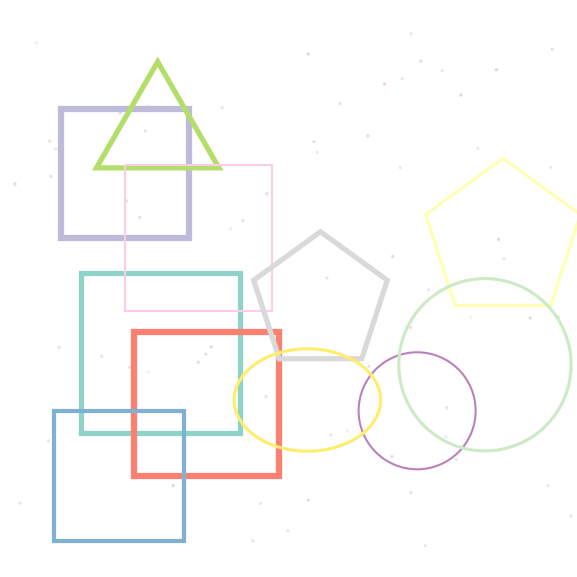[{"shape": "square", "thickness": 2.5, "radius": 0.69, "center": [0.278, 0.388]}, {"shape": "pentagon", "thickness": 1.5, "radius": 0.7, "center": [0.871, 0.584]}, {"shape": "square", "thickness": 3, "radius": 0.56, "center": [0.217, 0.698]}, {"shape": "square", "thickness": 3, "radius": 0.62, "center": [0.358, 0.3]}, {"shape": "square", "thickness": 2, "radius": 0.56, "center": [0.206, 0.175]}, {"shape": "triangle", "thickness": 2.5, "radius": 0.61, "center": [0.273, 0.77]}, {"shape": "square", "thickness": 1, "radius": 0.63, "center": [0.344, 0.587]}, {"shape": "pentagon", "thickness": 2.5, "radius": 0.61, "center": [0.555, 0.476]}, {"shape": "circle", "thickness": 1, "radius": 0.51, "center": [0.722, 0.288]}, {"shape": "circle", "thickness": 1.5, "radius": 0.75, "center": [0.84, 0.368]}, {"shape": "oval", "thickness": 1.5, "radius": 0.63, "center": [0.532, 0.306]}]